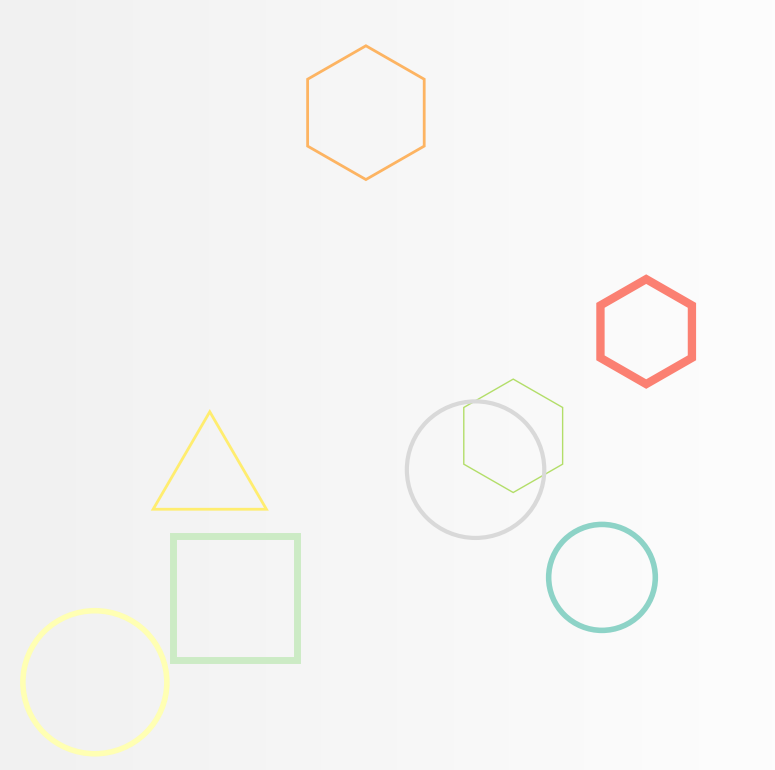[{"shape": "circle", "thickness": 2, "radius": 0.34, "center": [0.777, 0.25]}, {"shape": "circle", "thickness": 2, "radius": 0.46, "center": [0.122, 0.114]}, {"shape": "hexagon", "thickness": 3, "radius": 0.34, "center": [0.834, 0.569]}, {"shape": "hexagon", "thickness": 1, "radius": 0.43, "center": [0.472, 0.854]}, {"shape": "hexagon", "thickness": 0.5, "radius": 0.37, "center": [0.662, 0.434]}, {"shape": "circle", "thickness": 1.5, "radius": 0.44, "center": [0.614, 0.39]}, {"shape": "square", "thickness": 2.5, "radius": 0.4, "center": [0.304, 0.223]}, {"shape": "triangle", "thickness": 1, "radius": 0.42, "center": [0.271, 0.381]}]